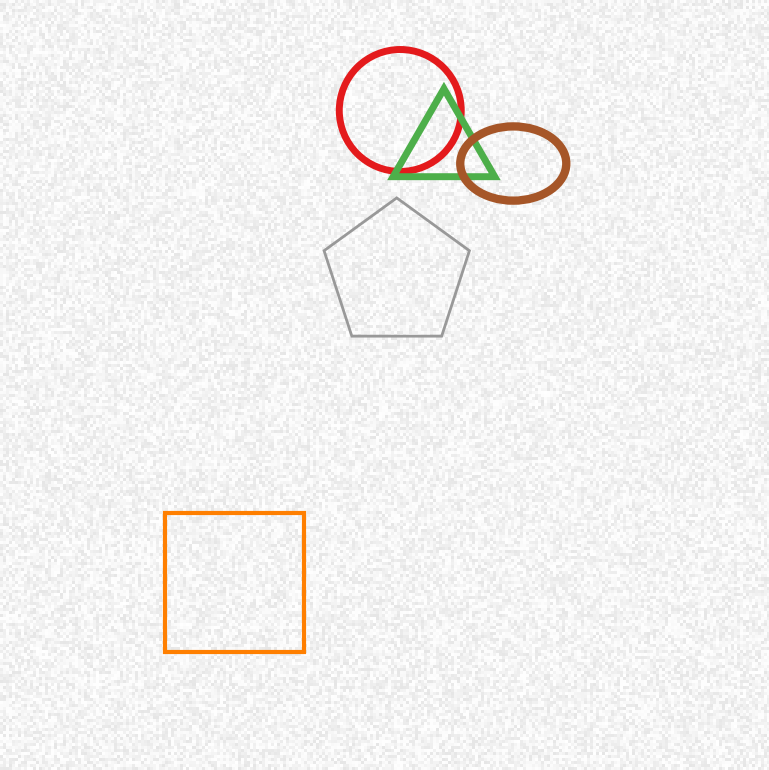[{"shape": "circle", "thickness": 2.5, "radius": 0.4, "center": [0.52, 0.857]}, {"shape": "triangle", "thickness": 2.5, "radius": 0.38, "center": [0.577, 0.809]}, {"shape": "square", "thickness": 1.5, "radius": 0.45, "center": [0.305, 0.244]}, {"shape": "oval", "thickness": 3, "radius": 0.34, "center": [0.667, 0.788]}, {"shape": "pentagon", "thickness": 1, "radius": 0.5, "center": [0.515, 0.644]}]